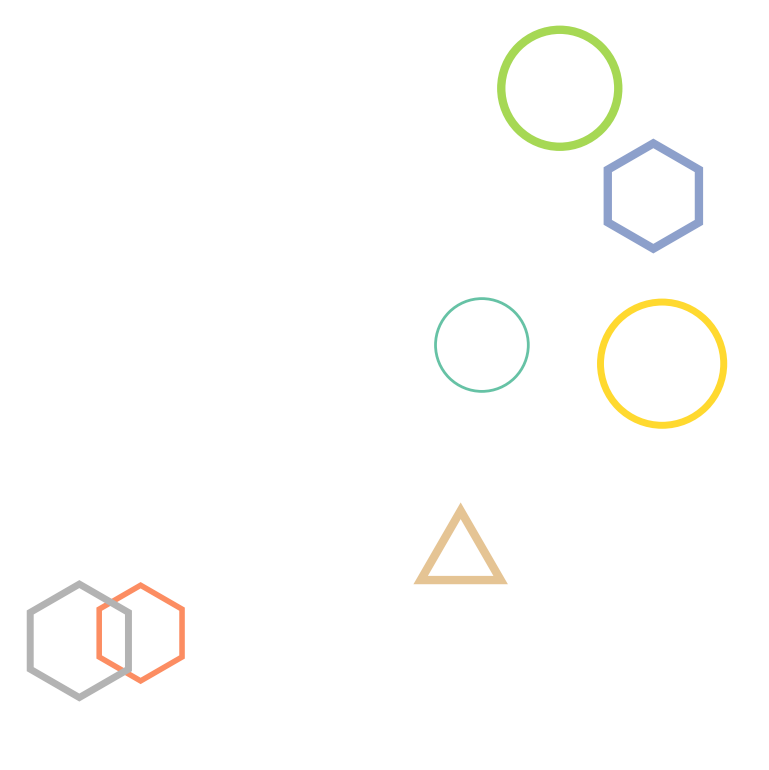[{"shape": "circle", "thickness": 1, "radius": 0.3, "center": [0.626, 0.552]}, {"shape": "hexagon", "thickness": 2, "radius": 0.31, "center": [0.183, 0.178]}, {"shape": "hexagon", "thickness": 3, "radius": 0.34, "center": [0.849, 0.745]}, {"shape": "circle", "thickness": 3, "radius": 0.38, "center": [0.727, 0.885]}, {"shape": "circle", "thickness": 2.5, "radius": 0.4, "center": [0.86, 0.528]}, {"shape": "triangle", "thickness": 3, "radius": 0.3, "center": [0.598, 0.277]}, {"shape": "hexagon", "thickness": 2.5, "radius": 0.37, "center": [0.103, 0.168]}]